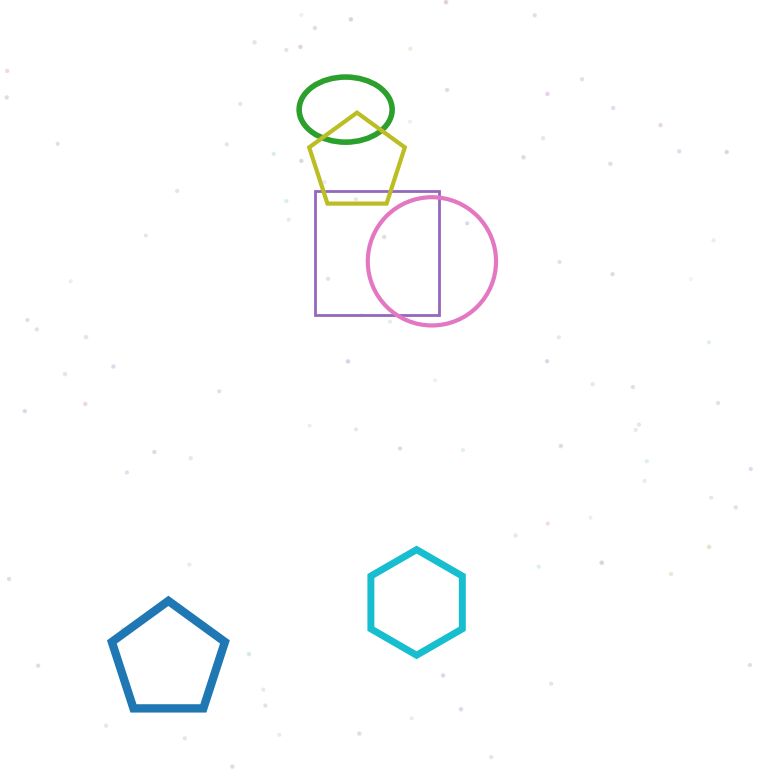[{"shape": "pentagon", "thickness": 3, "radius": 0.39, "center": [0.219, 0.142]}, {"shape": "oval", "thickness": 2, "radius": 0.3, "center": [0.449, 0.858]}, {"shape": "square", "thickness": 1, "radius": 0.4, "center": [0.49, 0.671]}, {"shape": "circle", "thickness": 1.5, "radius": 0.42, "center": [0.561, 0.661]}, {"shape": "pentagon", "thickness": 1.5, "radius": 0.33, "center": [0.464, 0.788]}, {"shape": "hexagon", "thickness": 2.5, "radius": 0.34, "center": [0.541, 0.218]}]